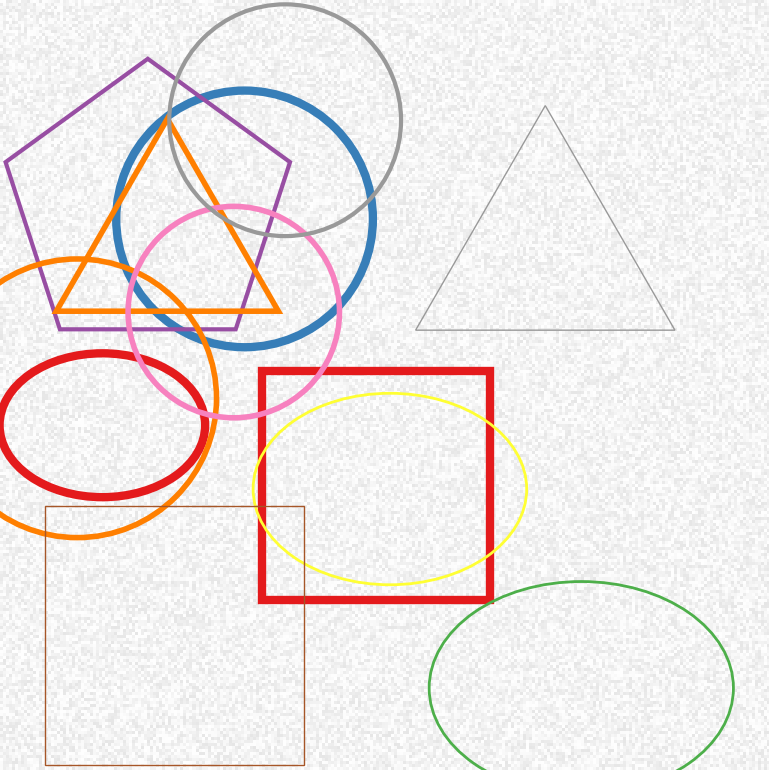[{"shape": "square", "thickness": 3, "radius": 0.74, "center": [0.488, 0.369]}, {"shape": "oval", "thickness": 3, "radius": 0.67, "center": [0.133, 0.448]}, {"shape": "circle", "thickness": 3, "radius": 0.83, "center": [0.318, 0.716]}, {"shape": "oval", "thickness": 1, "radius": 0.99, "center": [0.755, 0.106]}, {"shape": "pentagon", "thickness": 1.5, "radius": 0.97, "center": [0.192, 0.729]}, {"shape": "triangle", "thickness": 2, "radius": 0.83, "center": [0.217, 0.679]}, {"shape": "circle", "thickness": 2, "radius": 0.9, "center": [0.1, 0.483]}, {"shape": "oval", "thickness": 1, "radius": 0.89, "center": [0.506, 0.365]}, {"shape": "square", "thickness": 0.5, "radius": 0.84, "center": [0.227, 0.175]}, {"shape": "circle", "thickness": 2, "radius": 0.69, "center": [0.304, 0.595]}, {"shape": "circle", "thickness": 1.5, "radius": 0.75, "center": [0.37, 0.844]}, {"shape": "triangle", "thickness": 0.5, "radius": 0.97, "center": [0.708, 0.668]}]